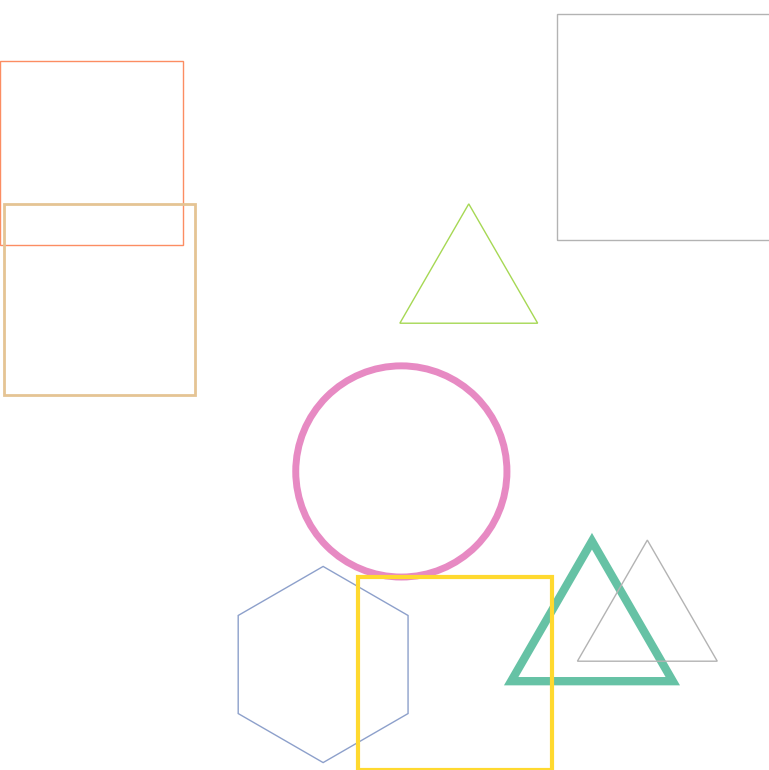[{"shape": "triangle", "thickness": 3, "radius": 0.61, "center": [0.769, 0.176]}, {"shape": "square", "thickness": 0.5, "radius": 0.6, "center": [0.119, 0.801]}, {"shape": "hexagon", "thickness": 0.5, "radius": 0.64, "center": [0.42, 0.137]}, {"shape": "circle", "thickness": 2.5, "radius": 0.69, "center": [0.521, 0.388]}, {"shape": "triangle", "thickness": 0.5, "radius": 0.52, "center": [0.609, 0.632]}, {"shape": "square", "thickness": 1.5, "radius": 0.63, "center": [0.591, 0.126]}, {"shape": "square", "thickness": 1, "radius": 0.62, "center": [0.129, 0.611]}, {"shape": "triangle", "thickness": 0.5, "radius": 0.52, "center": [0.841, 0.194]}, {"shape": "square", "thickness": 0.5, "radius": 0.74, "center": [0.87, 0.835]}]